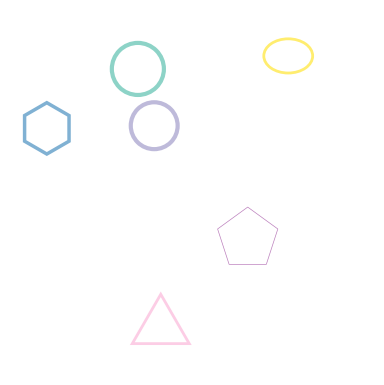[{"shape": "circle", "thickness": 3, "radius": 0.34, "center": [0.358, 0.821]}, {"shape": "circle", "thickness": 3, "radius": 0.3, "center": [0.401, 0.673]}, {"shape": "hexagon", "thickness": 2.5, "radius": 0.33, "center": [0.122, 0.667]}, {"shape": "triangle", "thickness": 2, "radius": 0.43, "center": [0.418, 0.15]}, {"shape": "pentagon", "thickness": 0.5, "radius": 0.41, "center": [0.643, 0.38]}, {"shape": "oval", "thickness": 2, "radius": 0.32, "center": [0.749, 0.855]}]